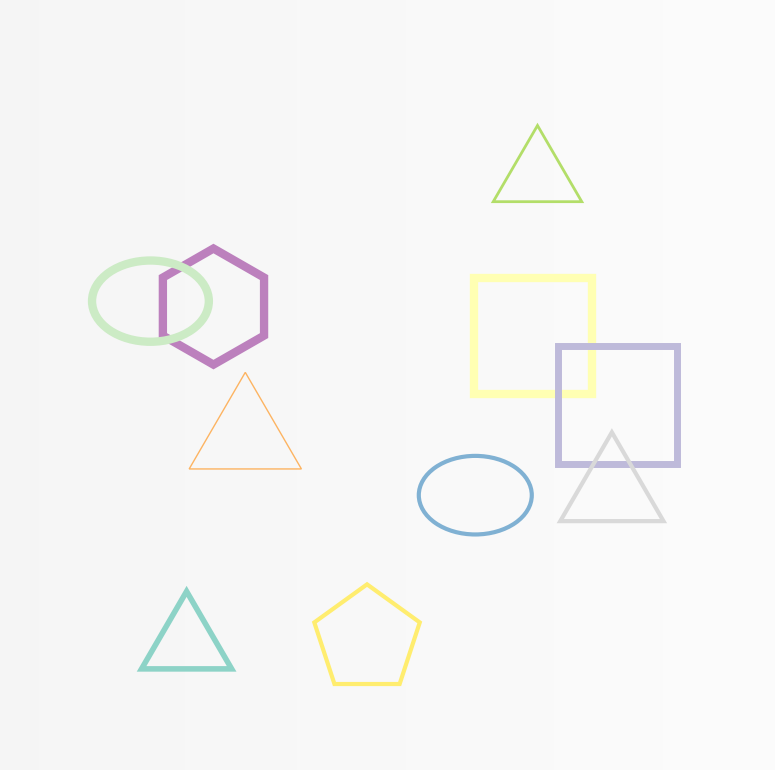[{"shape": "triangle", "thickness": 2, "radius": 0.34, "center": [0.241, 0.165]}, {"shape": "square", "thickness": 3, "radius": 0.38, "center": [0.688, 0.564]}, {"shape": "square", "thickness": 2.5, "radius": 0.38, "center": [0.797, 0.474]}, {"shape": "oval", "thickness": 1.5, "radius": 0.36, "center": [0.613, 0.357]}, {"shape": "triangle", "thickness": 0.5, "radius": 0.42, "center": [0.317, 0.433]}, {"shape": "triangle", "thickness": 1, "radius": 0.33, "center": [0.694, 0.771]}, {"shape": "triangle", "thickness": 1.5, "radius": 0.38, "center": [0.79, 0.362]}, {"shape": "hexagon", "thickness": 3, "radius": 0.38, "center": [0.275, 0.602]}, {"shape": "oval", "thickness": 3, "radius": 0.38, "center": [0.194, 0.609]}, {"shape": "pentagon", "thickness": 1.5, "radius": 0.36, "center": [0.474, 0.17]}]